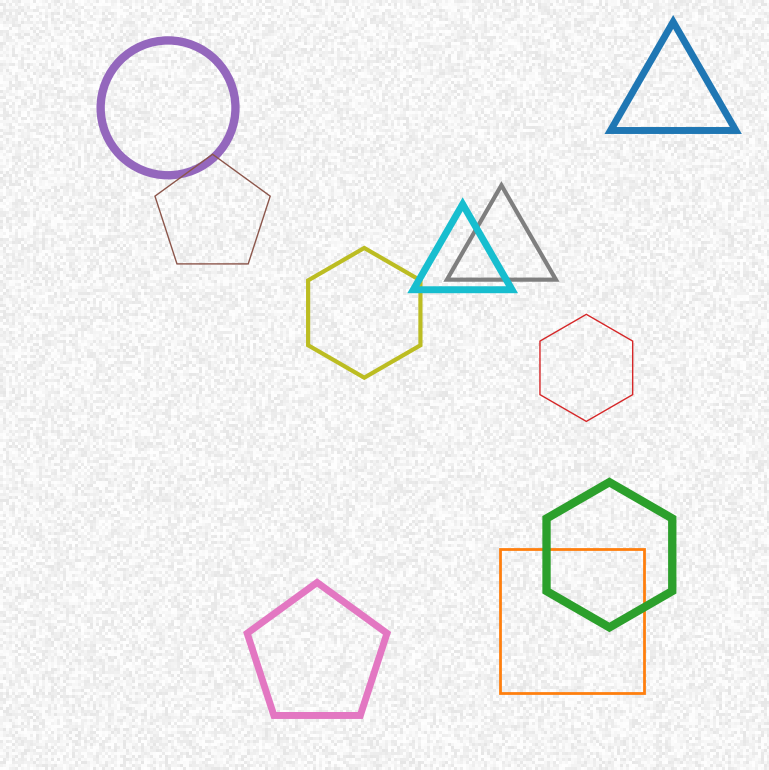[{"shape": "triangle", "thickness": 2.5, "radius": 0.47, "center": [0.874, 0.878]}, {"shape": "square", "thickness": 1, "radius": 0.47, "center": [0.743, 0.193]}, {"shape": "hexagon", "thickness": 3, "radius": 0.47, "center": [0.791, 0.28]}, {"shape": "hexagon", "thickness": 0.5, "radius": 0.35, "center": [0.761, 0.522]}, {"shape": "circle", "thickness": 3, "radius": 0.44, "center": [0.218, 0.86]}, {"shape": "pentagon", "thickness": 0.5, "radius": 0.39, "center": [0.276, 0.721]}, {"shape": "pentagon", "thickness": 2.5, "radius": 0.48, "center": [0.412, 0.148]}, {"shape": "triangle", "thickness": 1.5, "radius": 0.41, "center": [0.651, 0.678]}, {"shape": "hexagon", "thickness": 1.5, "radius": 0.42, "center": [0.473, 0.594]}, {"shape": "triangle", "thickness": 2.5, "radius": 0.37, "center": [0.601, 0.661]}]